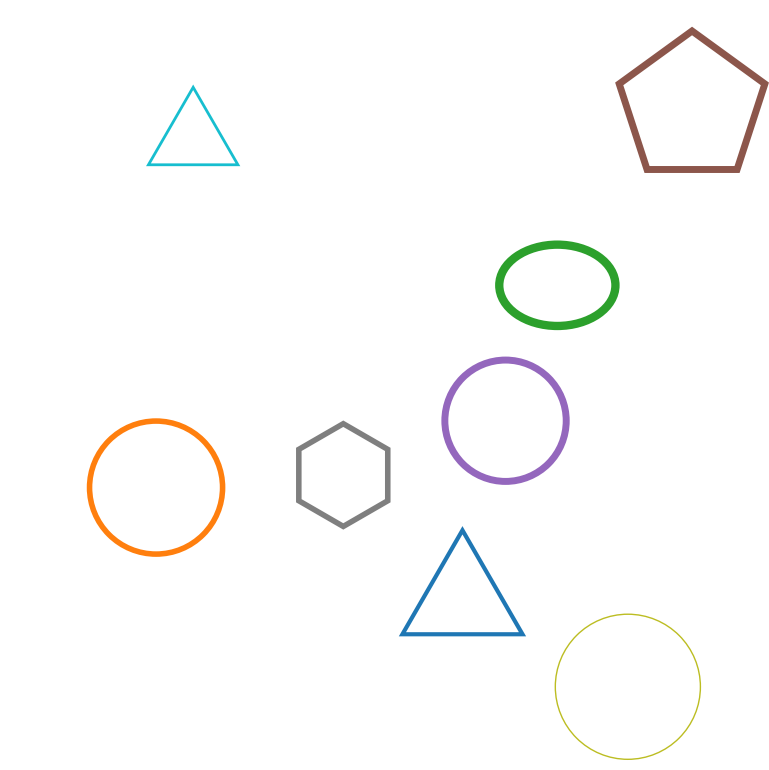[{"shape": "triangle", "thickness": 1.5, "radius": 0.45, "center": [0.601, 0.221]}, {"shape": "circle", "thickness": 2, "radius": 0.43, "center": [0.203, 0.367]}, {"shape": "oval", "thickness": 3, "radius": 0.38, "center": [0.724, 0.629]}, {"shape": "circle", "thickness": 2.5, "radius": 0.39, "center": [0.657, 0.454]}, {"shape": "pentagon", "thickness": 2.5, "radius": 0.5, "center": [0.899, 0.86]}, {"shape": "hexagon", "thickness": 2, "radius": 0.33, "center": [0.446, 0.383]}, {"shape": "circle", "thickness": 0.5, "radius": 0.47, "center": [0.815, 0.108]}, {"shape": "triangle", "thickness": 1, "radius": 0.34, "center": [0.251, 0.82]}]